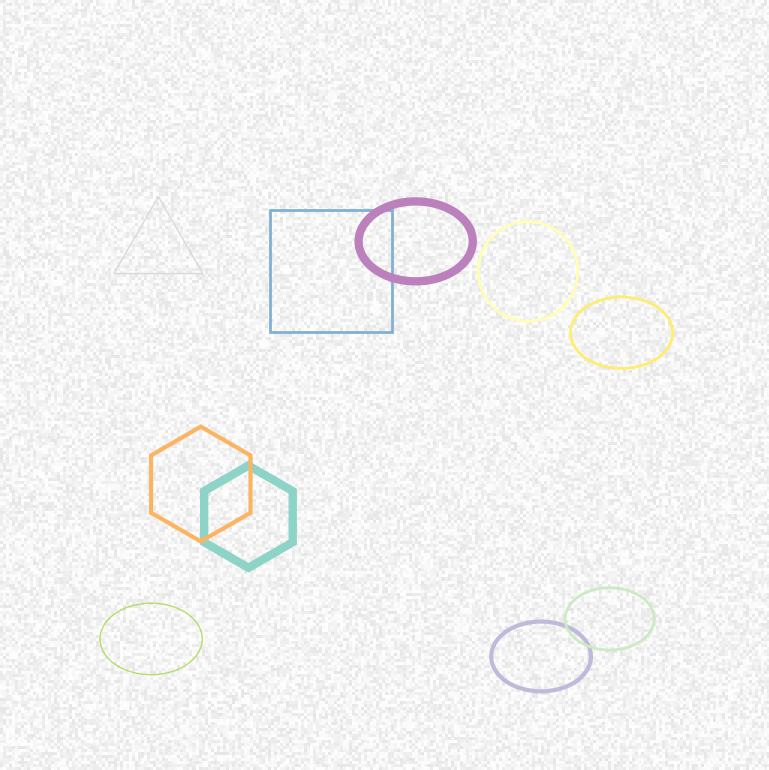[{"shape": "hexagon", "thickness": 3, "radius": 0.33, "center": [0.323, 0.329]}, {"shape": "circle", "thickness": 1, "radius": 0.32, "center": [0.686, 0.648]}, {"shape": "oval", "thickness": 1.5, "radius": 0.32, "center": [0.703, 0.147]}, {"shape": "square", "thickness": 1, "radius": 0.4, "center": [0.43, 0.649]}, {"shape": "hexagon", "thickness": 1.5, "radius": 0.37, "center": [0.261, 0.371]}, {"shape": "oval", "thickness": 0.5, "radius": 0.33, "center": [0.196, 0.17]}, {"shape": "triangle", "thickness": 0.5, "radius": 0.33, "center": [0.206, 0.678]}, {"shape": "oval", "thickness": 3, "radius": 0.37, "center": [0.54, 0.687]}, {"shape": "oval", "thickness": 1, "radius": 0.29, "center": [0.792, 0.196]}, {"shape": "oval", "thickness": 1, "radius": 0.33, "center": [0.807, 0.568]}]